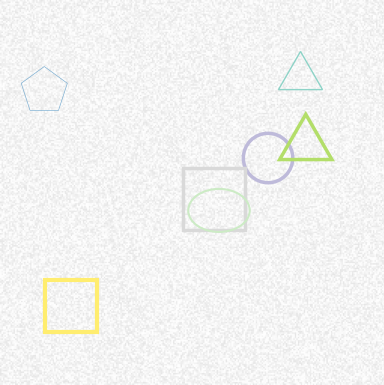[{"shape": "triangle", "thickness": 1, "radius": 0.33, "center": [0.781, 0.8]}, {"shape": "circle", "thickness": 2.5, "radius": 0.32, "center": [0.696, 0.59]}, {"shape": "pentagon", "thickness": 0.5, "radius": 0.31, "center": [0.115, 0.764]}, {"shape": "triangle", "thickness": 2.5, "radius": 0.39, "center": [0.794, 0.625]}, {"shape": "square", "thickness": 2.5, "radius": 0.4, "center": [0.556, 0.483]}, {"shape": "oval", "thickness": 1.5, "radius": 0.4, "center": [0.569, 0.453]}, {"shape": "square", "thickness": 3, "radius": 0.34, "center": [0.185, 0.206]}]